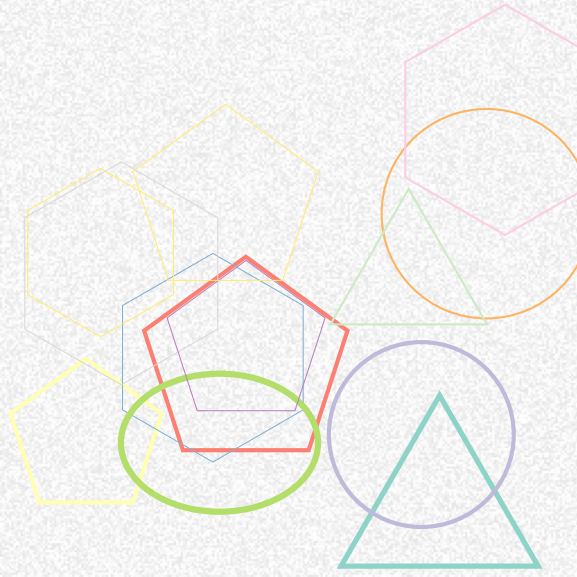[{"shape": "triangle", "thickness": 2.5, "radius": 0.99, "center": [0.761, 0.117]}, {"shape": "pentagon", "thickness": 2, "radius": 0.69, "center": [0.149, 0.24]}, {"shape": "circle", "thickness": 2, "radius": 0.8, "center": [0.73, 0.247]}, {"shape": "pentagon", "thickness": 2, "radius": 0.93, "center": [0.426, 0.369]}, {"shape": "hexagon", "thickness": 0.5, "radius": 0.9, "center": [0.369, 0.38]}, {"shape": "circle", "thickness": 1, "radius": 0.91, "center": [0.842, 0.629]}, {"shape": "oval", "thickness": 3, "radius": 0.85, "center": [0.38, 0.233]}, {"shape": "hexagon", "thickness": 1, "radius": 1.0, "center": [0.875, 0.792]}, {"shape": "hexagon", "thickness": 0.5, "radius": 0.96, "center": [0.21, 0.526]}, {"shape": "pentagon", "thickness": 0.5, "radius": 0.72, "center": [0.426, 0.404]}, {"shape": "triangle", "thickness": 1, "radius": 0.78, "center": [0.708, 0.516]}, {"shape": "hexagon", "thickness": 0.5, "radius": 0.73, "center": [0.174, 0.562]}, {"shape": "pentagon", "thickness": 0.5, "radius": 0.84, "center": [0.391, 0.65]}]